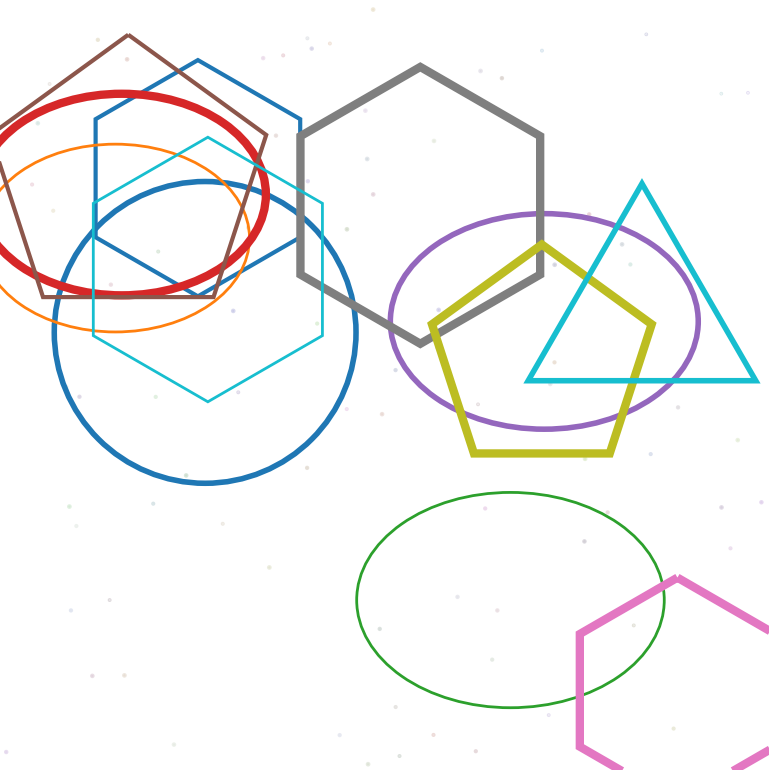[{"shape": "hexagon", "thickness": 1.5, "radius": 0.77, "center": [0.257, 0.769]}, {"shape": "circle", "thickness": 2, "radius": 0.98, "center": [0.266, 0.568]}, {"shape": "oval", "thickness": 1, "radius": 0.87, "center": [0.15, 0.691]}, {"shape": "oval", "thickness": 1, "radius": 1.0, "center": [0.663, 0.221]}, {"shape": "oval", "thickness": 3, "radius": 0.93, "center": [0.158, 0.747]}, {"shape": "oval", "thickness": 2, "radius": 1.0, "center": [0.707, 0.583]}, {"shape": "pentagon", "thickness": 1.5, "radius": 0.94, "center": [0.167, 0.767]}, {"shape": "hexagon", "thickness": 3, "radius": 0.73, "center": [0.88, 0.103]}, {"shape": "hexagon", "thickness": 3, "radius": 0.9, "center": [0.546, 0.733]}, {"shape": "pentagon", "thickness": 3, "radius": 0.75, "center": [0.704, 0.532]}, {"shape": "hexagon", "thickness": 1, "radius": 0.86, "center": [0.27, 0.65]}, {"shape": "triangle", "thickness": 2, "radius": 0.85, "center": [0.834, 0.591]}]